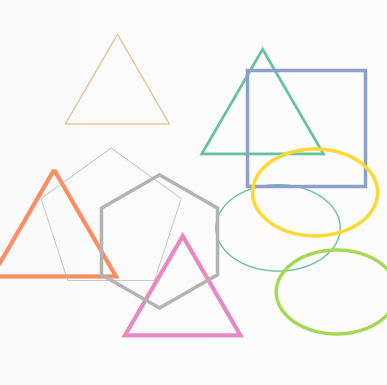[{"shape": "triangle", "thickness": 2, "radius": 0.91, "center": [0.678, 0.691]}, {"shape": "oval", "thickness": 1, "radius": 0.8, "center": [0.718, 0.408]}, {"shape": "triangle", "thickness": 3, "radius": 0.92, "center": [0.14, 0.374]}, {"shape": "square", "thickness": 2.5, "radius": 0.76, "center": [0.789, 0.668]}, {"shape": "triangle", "thickness": 3, "radius": 0.86, "center": [0.472, 0.215]}, {"shape": "oval", "thickness": 2.5, "radius": 0.78, "center": [0.869, 0.242]}, {"shape": "oval", "thickness": 2.5, "radius": 0.81, "center": [0.813, 0.5]}, {"shape": "triangle", "thickness": 1, "radius": 0.78, "center": [0.303, 0.756]}, {"shape": "hexagon", "thickness": 2.5, "radius": 0.86, "center": [0.412, 0.373]}, {"shape": "pentagon", "thickness": 0.5, "radius": 0.95, "center": [0.287, 0.425]}]